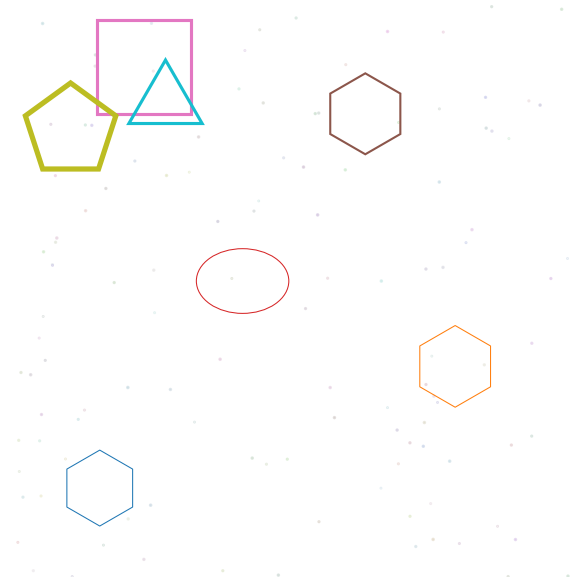[{"shape": "hexagon", "thickness": 0.5, "radius": 0.33, "center": [0.173, 0.154]}, {"shape": "hexagon", "thickness": 0.5, "radius": 0.35, "center": [0.788, 0.365]}, {"shape": "oval", "thickness": 0.5, "radius": 0.4, "center": [0.42, 0.512]}, {"shape": "hexagon", "thickness": 1, "radius": 0.35, "center": [0.633, 0.802]}, {"shape": "square", "thickness": 1.5, "radius": 0.41, "center": [0.25, 0.883]}, {"shape": "pentagon", "thickness": 2.5, "radius": 0.41, "center": [0.122, 0.773]}, {"shape": "triangle", "thickness": 1.5, "radius": 0.37, "center": [0.287, 0.822]}]